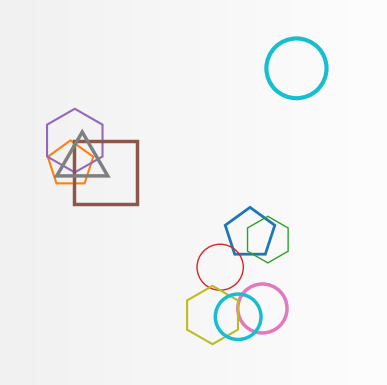[{"shape": "pentagon", "thickness": 2, "radius": 0.34, "center": [0.645, 0.394]}, {"shape": "pentagon", "thickness": 1.5, "radius": 0.31, "center": [0.182, 0.574]}, {"shape": "hexagon", "thickness": 1, "radius": 0.3, "center": [0.691, 0.378]}, {"shape": "circle", "thickness": 1, "radius": 0.3, "center": [0.568, 0.306]}, {"shape": "hexagon", "thickness": 1.5, "radius": 0.41, "center": [0.193, 0.635]}, {"shape": "square", "thickness": 2.5, "radius": 0.41, "center": [0.272, 0.553]}, {"shape": "circle", "thickness": 2.5, "radius": 0.32, "center": [0.677, 0.199]}, {"shape": "triangle", "thickness": 2.5, "radius": 0.38, "center": [0.212, 0.581]}, {"shape": "hexagon", "thickness": 1.5, "radius": 0.38, "center": [0.548, 0.182]}, {"shape": "circle", "thickness": 2.5, "radius": 0.29, "center": [0.615, 0.177]}, {"shape": "circle", "thickness": 3, "radius": 0.39, "center": [0.765, 0.823]}]